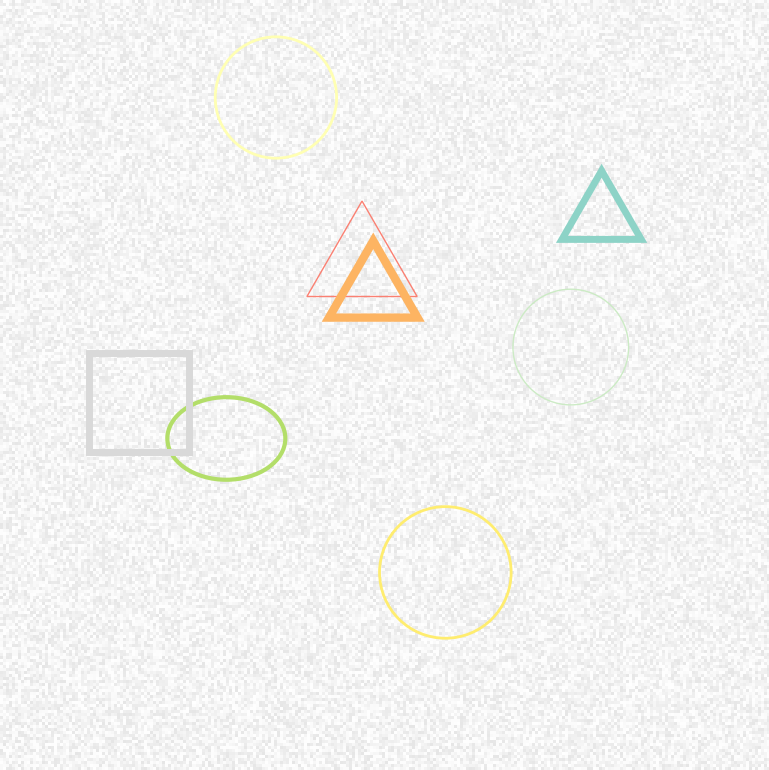[{"shape": "triangle", "thickness": 2.5, "radius": 0.3, "center": [0.781, 0.719]}, {"shape": "circle", "thickness": 1, "radius": 0.39, "center": [0.358, 0.873]}, {"shape": "triangle", "thickness": 0.5, "radius": 0.41, "center": [0.47, 0.656]}, {"shape": "triangle", "thickness": 3, "radius": 0.33, "center": [0.485, 0.621]}, {"shape": "oval", "thickness": 1.5, "radius": 0.38, "center": [0.294, 0.431]}, {"shape": "square", "thickness": 2.5, "radius": 0.32, "center": [0.18, 0.477]}, {"shape": "circle", "thickness": 0.5, "radius": 0.38, "center": [0.741, 0.549]}, {"shape": "circle", "thickness": 1, "radius": 0.43, "center": [0.578, 0.257]}]